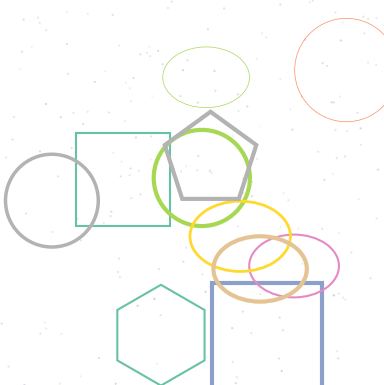[{"shape": "hexagon", "thickness": 1.5, "radius": 0.65, "center": [0.418, 0.129]}, {"shape": "square", "thickness": 1.5, "radius": 0.61, "center": [0.319, 0.534]}, {"shape": "circle", "thickness": 0.5, "radius": 0.67, "center": [0.9, 0.818]}, {"shape": "square", "thickness": 3, "radius": 0.71, "center": [0.693, 0.121]}, {"shape": "oval", "thickness": 1.5, "radius": 0.58, "center": [0.764, 0.309]}, {"shape": "circle", "thickness": 3, "radius": 0.62, "center": [0.524, 0.538]}, {"shape": "oval", "thickness": 0.5, "radius": 0.56, "center": [0.535, 0.799]}, {"shape": "oval", "thickness": 2, "radius": 0.65, "center": [0.624, 0.386]}, {"shape": "oval", "thickness": 3, "radius": 0.61, "center": [0.676, 0.301]}, {"shape": "pentagon", "thickness": 3, "radius": 0.63, "center": [0.547, 0.585]}, {"shape": "circle", "thickness": 2.5, "radius": 0.6, "center": [0.135, 0.479]}]